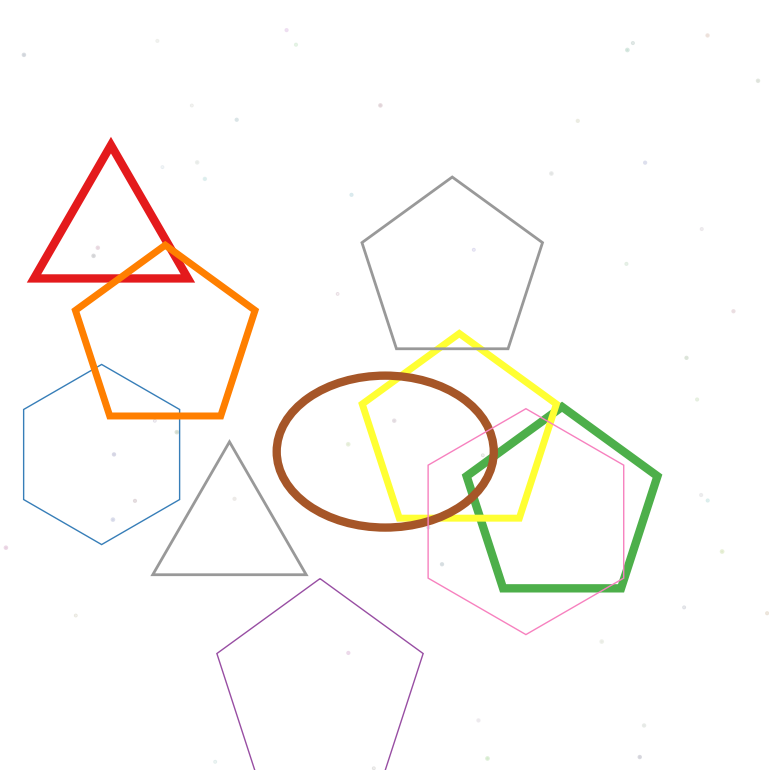[{"shape": "triangle", "thickness": 3, "radius": 0.58, "center": [0.144, 0.696]}, {"shape": "hexagon", "thickness": 0.5, "radius": 0.58, "center": [0.132, 0.41]}, {"shape": "pentagon", "thickness": 3, "radius": 0.65, "center": [0.73, 0.341]}, {"shape": "pentagon", "thickness": 0.5, "radius": 0.7, "center": [0.416, 0.108]}, {"shape": "pentagon", "thickness": 2.5, "radius": 0.61, "center": [0.215, 0.559]}, {"shape": "pentagon", "thickness": 2.5, "radius": 0.66, "center": [0.597, 0.434]}, {"shape": "oval", "thickness": 3, "radius": 0.7, "center": [0.5, 0.414]}, {"shape": "hexagon", "thickness": 0.5, "radius": 0.73, "center": [0.683, 0.323]}, {"shape": "pentagon", "thickness": 1, "radius": 0.62, "center": [0.587, 0.647]}, {"shape": "triangle", "thickness": 1, "radius": 0.58, "center": [0.298, 0.311]}]